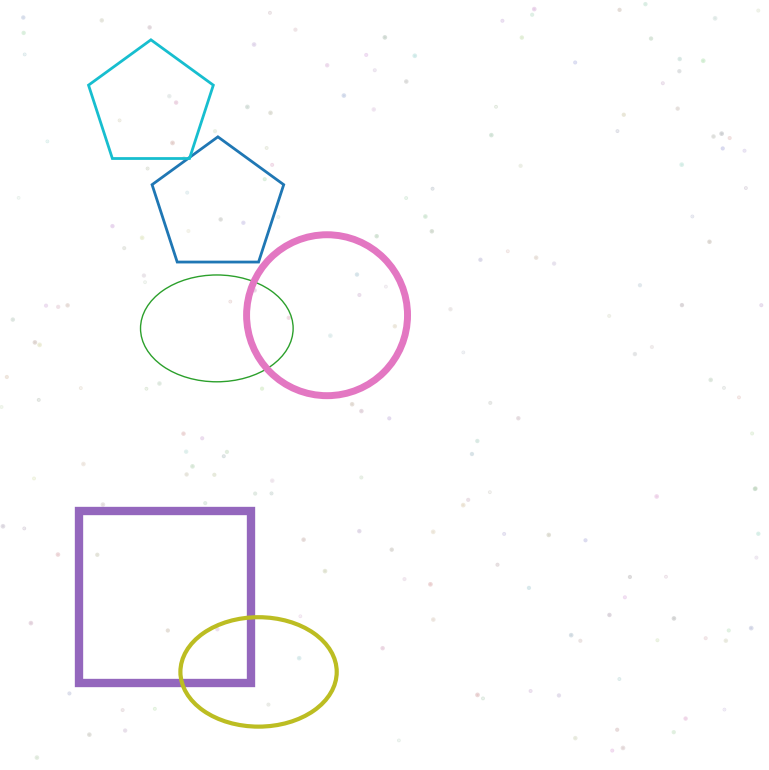[{"shape": "pentagon", "thickness": 1, "radius": 0.45, "center": [0.283, 0.732]}, {"shape": "oval", "thickness": 0.5, "radius": 0.5, "center": [0.282, 0.574]}, {"shape": "square", "thickness": 3, "radius": 0.56, "center": [0.214, 0.224]}, {"shape": "circle", "thickness": 2.5, "radius": 0.52, "center": [0.425, 0.591]}, {"shape": "oval", "thickness": 1.5, "radius": 0.51, "center": [0.336, 0.127]}, {"shape": "pentagon", "thickness": 1, "radius": 0.43, "center": [0.196, 0.863]}]